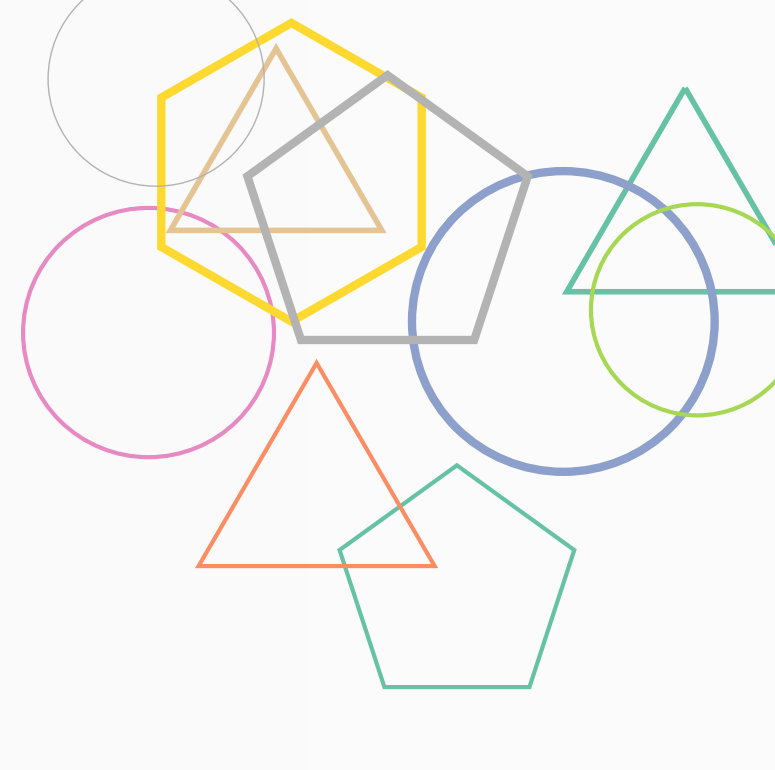[{"shape": "triangle", "thickness": 2, "radius": 0.88, "center": [0.884, 0.709]}, {"shape": "pentagon", "thickness": 1.5, "radius": 0.8, "center": [0.59, 0.236]}, {"shape": "triangle", "thickness": 1.5, "radius": 0.88, "center": [0.409, 0.353]}, {"shape": "circle", "thickness": 3, "radius": 0.98, "center": [0.727, 0.583]}, {"shape": "circle", "thickness": 1.5, "radius": 0.81, "center": [0.192, 0.568]}, {"shape": "circle", "thickness": 1.5, "radius": 0.69, "center": [0.9, 0.598]}, {"shape": "hexagon", "thickness": 3, "radius": 0.97, "center": [0.376, 0.776]}, {"shape": "triangle", "thickness": 2, "radius": 0.79, "center": [0.356, 0.78]}, {"shape": "pentagon", "thickness": 3, "radius": 0.95, "center": [0.5, 0.712]}, {"shape": "circle", "thickness": 0.5, "radius": 0.7, "center": [0.201, 0.898]}]